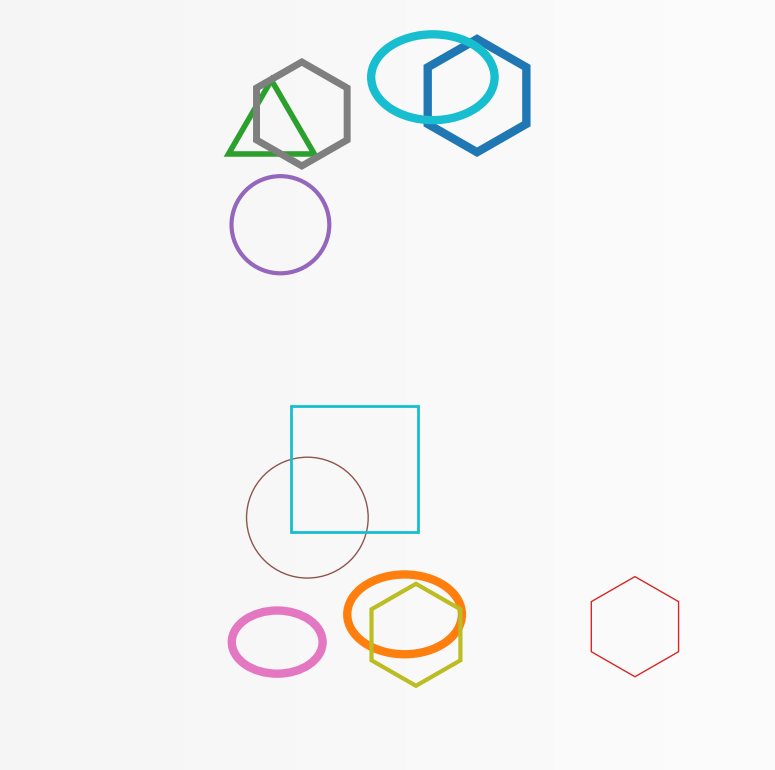[{"shape": "hexagon", "thickness": 3, "radius": 0.37, "center": [0.616, 0.876]}, {"shape": "oval", "thickness": 3, "radius": 0.37, "center": [0.522, 0.202]}, {"shape": "triangle", "thickness": 2, "radius": 0.32, "center": [0.35, 0.832]}, {"shape": "hexagon", "thickness": 0.5, "radius": 0.33, "center": [0.819, 0.186]}, {"shape": "circle", "thickness": 1.5, "radius": 0.32, "center": [0.362, 0.708]}, {"shape": "circle", "thickness": 0.5, "radius": 0.39, "center": [0.397, 0.328]}, {"shape": "oval", "thickness": 3, "radius": 0.29, "center": [0.358, 0.166]}, {"shape": "hexagon", "thickness": 2.5, "radius": 0.34, "center": [0.389, 0.852]}, {"shape": "hexagon", "thickness": 1.5, "radius": 0.33, "center": [0.537, 0.176]}, {"shape": "square", "thickness": 1, "radius": 0.41, "center": [0.458, 0.39]}, {"shape": "oval", "thickness": 3, "radius": 0.4, "center": [0.559, 0.9]}]